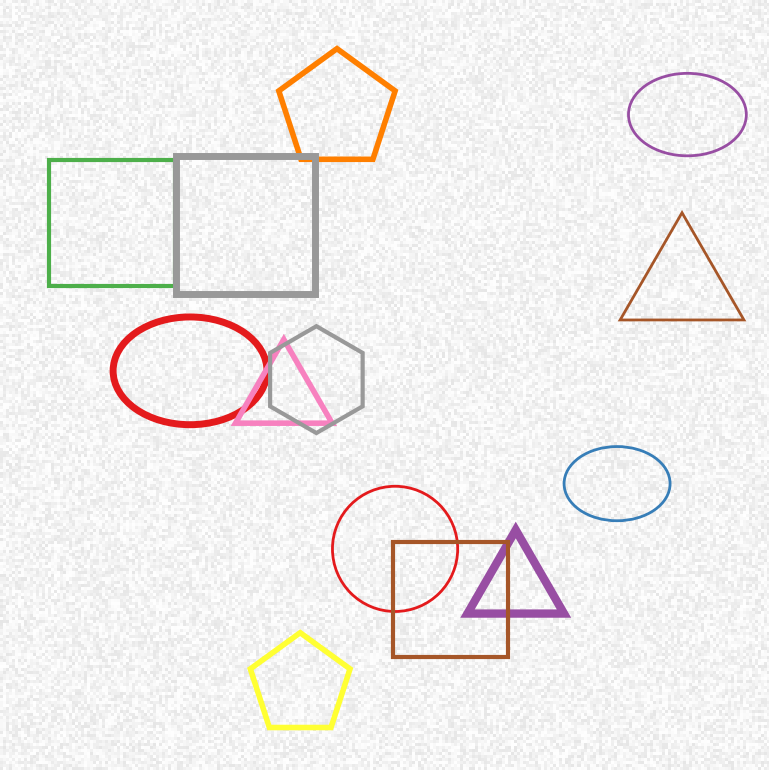[{"shape": "circle", "thickness": 1, "radius": 0.41, "center": [0.513, 0.287]}, {"shape": "oval", "thickness": 2.5, "radius": 0.5, "center": [0.247, 0.518]}, {"shape": "oval", "thickness": 1, "radius": 0.34, "center": [0.801, 0.372]}, {"shape": "square", "thickness": 1.5, "radius": 0.41, "center": [0.145, 0.71]}, {"shape": "oval", "thickness": 1, "radius": 0.38, "center": [0.893, 0.851]}, {"shape": "triangle", "thickness": 3, "radius": 0.36, "center": [0.67, 0.239]}, {"shape": "pentagon", "thickness": 2, "radius": 0.4, "center": [0.438, 0.857]}, {"shape": "pentagon", "thickness": 2, "radius": 0.34, "center": [0.39, 0.11]}, {"shape": "square", "thickness": 1.5, "radius": 0.37, "center": [0.585, 0.221]}, {"shape": "triangle", "thickness": 1, "radius": 0.46, "center": [0.886, 0.631]}, {"shape": "triangle", "thickness": 2, "radius": 0.36, "center": [0.369, 0.487]}, {"shape": "square", "thickness": 2.5, "radius": 0.45, "center": [0.319, 0.708]}, {"shape": "hexagon", "thickness": 1.5, "radius": 0.35, "center": [0.411, 0.507]}]